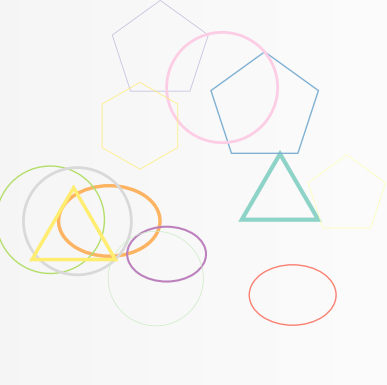[{"shape": "triangle", "thickness": 3, "radius": 0.57, "center": [0.723, 0.486]}, {"shape": "pentagon", "thickness": 0.5, "radius": 0.52, "center": [0.895, 0.493]}, {"shape": "pentagon", "thickness": 0.5, "radius": 0.65, "center": [0.414, 0.869]}, {"shape": "oval", "thickness": 1, "radius": 0.56, "center": [0.755, 0.234]}, {"shape": "pentagon", "thickness": 1, "radius": 0.73, "center": [0.683, 0.72]}, {"shape": "oval", "thickness": 2.5, "radius": 0.65, "center": [0.282, 0.426]}, {"shape": "circle", "thickness": 1, "radius": 0.7, "center": [0.13, 0.429]}, {"shape": "circle", "thickness": 2, "radius": 0.72, "center": [0.573, 0.773]}, {"shape": "circle", "thickness": 2, "radius": 0.7, "center": [0.2, 0.425]}, {"shape": "oval", "thickness": 1.5, "radius": 0.51, "center": [0.43, 0.34]}, {"shape": "circle", "thickness": 0.5, "radius": 0.61, "center": [0.402, 0.276]}, {"shape": "triangle", "thickness": 2.5, "radius": 0.62, "center": [0.19, 0.388]}, {"shape": "hexagon", "thickness": 0.5, "radius": 0.56, "center": [0.361, 0.673]}]